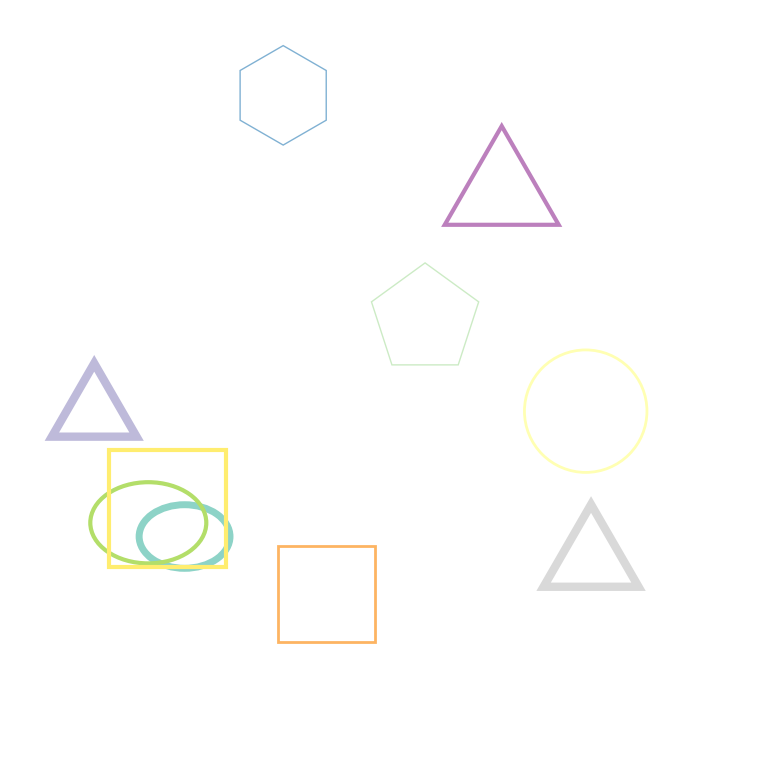[{"shape": "oval", "thickness": 2.5, "radius": 0.3, "center": [0.24, 0.303]}, {"shape": "circle", "thickness": 1, "radius": 0.4, "center": [0.761, 0.466]}, {"shape": "triangle", "thickness": 3, "radius": 0.32, "center": [0.122, 0.465]}, {"shape": "hexagon", "thickness": 0.5, "radius": 0.32, "center": [0.368, 0.876]}, {"shape": "square", "thickness": 1, "radius": 0.31, "center": [0.424, 0.229]}, {"shape": "oval", "thickness": 1.5, "radius": 0.38, "center": [0.193, 0.321]}, {"shape": "triangle", "thickness": 3, "radius": 0.36, "center": [0.768, 0.274]}, {"shape": "triangle", "thickness": 1.5, "radius": 0.43, "center": [0.652, 0.751]}, {"shape": "pentagon", "thickness": 0.5, "radius": 0.37, "center": [0.552, 0.585]}, {"shape": "square", "thickness": 1.5, "radius": 0.38, "center": [0.217, 0.34]}]